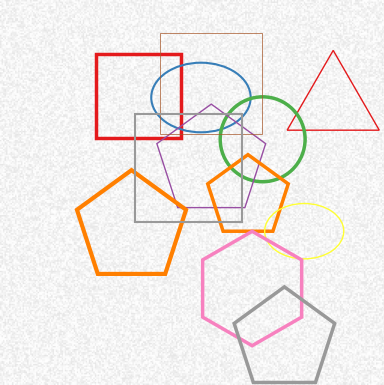[{"shape": "square", "thickness": 2.5, "radius": 0.55, "center": [0.359, 0.751]}, {"shape": "triangle", "thickness": 1, "radius": 0.69, "center": [0.865, 0.731]}, {"shape": "oval", "thickness": 1.5, "radius": 0.65, "center": [0.522, 0.747]}, {"shape": "circle", "thickness": 2.5, "radius": 0.55, "center": [0.682, 0.638]}, {"shape": "pentagon", "thickness": 1, "radius": 0.74, "center": [0.549, 0.581]}, {"shape": "pentagon", "thickness": 3, "radius": 0.74, "center": [0.342, 0.409]}, {"shape": "pentagon", "thickness": 2.5, "radius": 0.55, "center": [0.644, 0.488]}, {"shape": "oval", "thickness": 1, "radius": 0.51, "center": [0.79, 0.4]}, {"shape": "square", "thickness": 0.5, "radius": 0.66, "center": [0.548, 0.783]}, {"shape": "hexagon", "thickness": 2.5, "radius": 0.74, "center": [0.655, 0.251]}, {"shape": "pentagon", "thickness": 2.5, "radius": 0.69, "center": [0.739, 0.118]}, {"shape": "square", "thickness": 1.5, "radius": 0.7, "center": [0.49, 0.564]}]